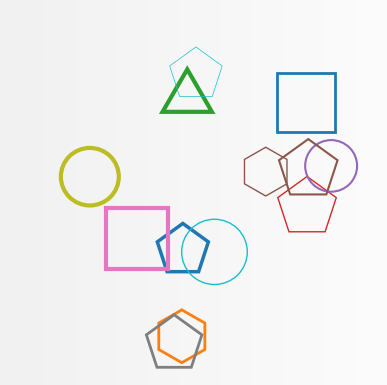[{"shape": "square", "thickness": 2, "radius": 0.38, "center": [0.79, 0.734]}, {"shape": "pentagon", "thickness": 2.5, "radius": 0.35, "center": [0.472, 0.35]}, {"shape": "hexagon", "thickness": 2, "radius": 0.34, "center": [0.469, 0.127]}, {"shape": "triangle", "thickness": 3, "radius": 0.37, "center": [0.483, 0.746]}, {"shape": "pentagon", "thickness": 1, "radius": 0.4, "center": [0.792, 0.462]}, {"shape": "circle", "thickness": 1.5, "radius": 0.34, "center": [0.855, 0.569]}, {"shape": "pentagon", "thickness": 1.5, "radius": 0.4, "center": [0.796, 0.559]}, {"shape": "hexagon", "thickness": 1, "radius": 0.32, "center": [0.686, 0.554]}, {"shape": "square", "thickness": 3, "radius": 0.4, "center": [0.354, 0.38]}, {"shape": "pentagon", "thickness": 2, "radius": 0.38, "center": [0.449, 0.107]}, {"shape": "circle", "thickness": 3, "radius": 0.37, "center": [0.232, 0.541]}, {"shape": "pentagon", "thickness": 0.5, "radius": 0.36, "center": [0.506, 0.807]}, {"shape": "circle", "thickness": 1, "radius": 0.42, "center": [0.553, 0.346]}]